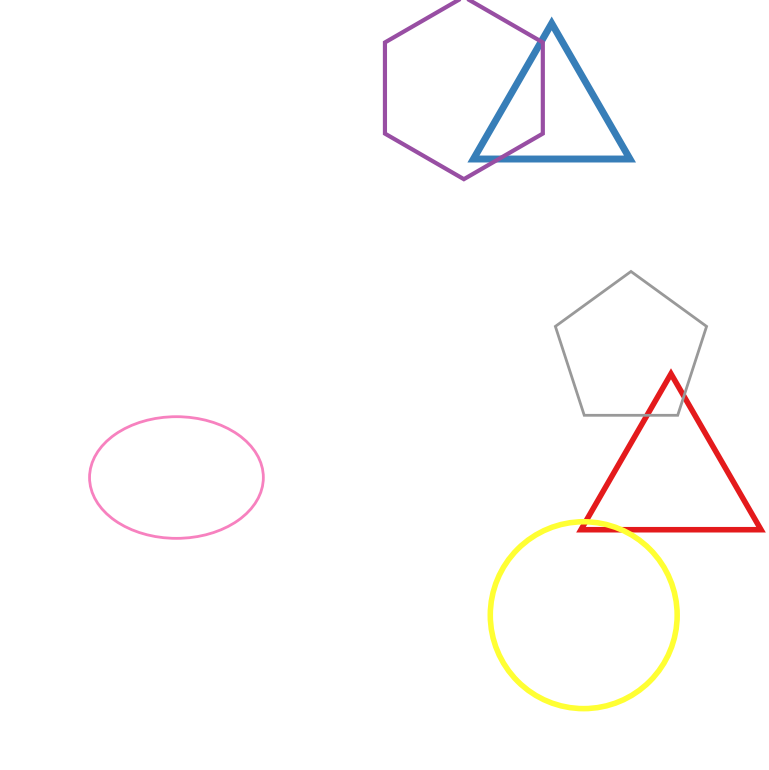[{"shape": "triangle", "thickness": 2, "radius": 0.67, "center": [0.871, 0.38]}, {"shape": "triangle", "thickness": 2.5, "radius": 0.59, "center": [0.717, 0.852]}, {"shape": "hexagon", "thickness": 1.5, "radius": 0.59, "center": [0.602, 0.886]}, {"shape": "circle", "thickness": 2, "radius": 0.61, "center": [0.758, 0.201]}, {"shape": "oval", "thickness": 1, "radius": 0.56, "center": [0.229, 0.38]}, {"shape": "pentagon", "thickness": 1, "radius": 0.52, "center": [0.819, 0.544]}]